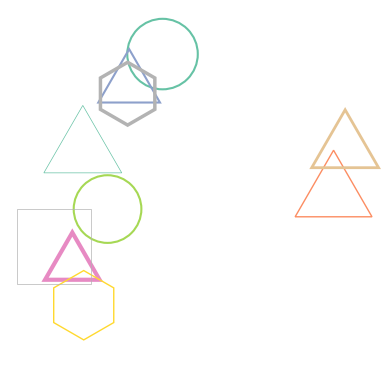[{"shape": "circle", "thickness": 1.5, "radius": 0.46, "center": [0.422, 0.86]}, {"shape": "triangle", "thickness": 0.5, "radius": 0.58, "center": [0.215, 0.609]}, {"shape": "triangle", "thickness": 1, "radius": 0.58, "center": [0.866, 0.495]}, {"shape": "triangle", "thickness": 1.5, "radius": 0.46, "center": [0.335, 0.78]}, {"shape": "triangle", "thickness": 3, "radius": 0.41, "center": [0.188, 0.314]}, {"shape": "circle", "thickness": 1.5, "radius": 0.44, "center": [0.279, 0.457]}, {"shape": "hexagon", "thickness": 1, "radius": 0.45, "center": [0.217, 0.207]}, {"shape": "triangle", "thickness": 2, "radius": 0.5, "center": [0.896, 0.615]}, {"shape": "square", "thickness": 0.5, "radius": 0.48, "center": [0.141, 0.359]}, {"shape": "hexagon", "thickness": 2.5, "radius": 0.41, "center": [0.332, 0.757]}]